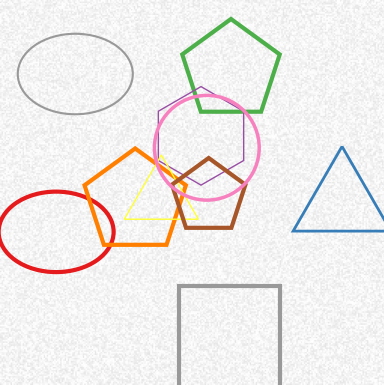[{"shape": "oval", "thickness": 3, "radius": 0.75, "center": [0.146, 0.398]}, {"shape": "triangle", "thickness": 2, "radius": 0.73, "center": [0.888, 0.473]}, {"shape": "pentagon", "thickness": 3, "radius": 0.67, "center": [0.6, 0.818]}, {"shape": "hexagon", "thickness": 1, "radius": 0.64, "center": [0.522, 0.647]}, {"shape": "pentagon", "thickness": 3, "radius": 0.69, "center": [0.351, 0.476]}, {"shape": "triangle", "thickness": 1, "radius": 0.56, "center": [0.419, 0.486]}, {"shape": "pentagon", "thickness": 3, "radius": 0.5, "center": [0.542, 0.489]}, {"shape": "circle", "thickness": 2.5, "radius": 0.68, "center": [0.537, 0.616]}, {"shape": "square", "thickness": 3, "radius": 0.66, "center": [0.596, 0.127]}, {"shape": "oval", "thickness": 1.5, "radius": 0.75, "center": [0.196, 0.808]}]